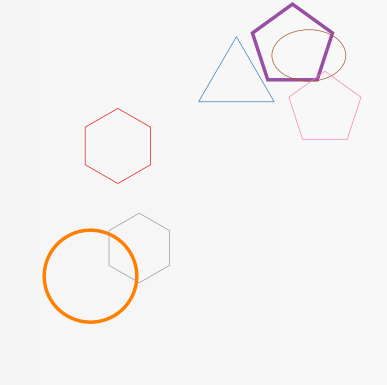[{"shape": "hexagon", "thickness": 0.5, "radius": 0.49, "center": [0.304, 0.621]}, {"shape": "triangle", "thickness": 0.5, "radius": 0.56, "center": [0.61, 0.792]}, {"shape": "pentagon", "thickness": 2.5, "radius": 0.54, "center": [0.755, 0.881]}, {"shape": "circle", "thickness": 2.5, "radius": 0.6, "center": [0.234, 0.283]}, {"shape": "oval", "thickness": 0.5, "radius": 0.48, "center": [0.797, 0.856]}, {"shape": "pentagon", "thickness": 0.5, "radius": 0.49, "center": [0.839, 0.717]}, {"shape": "hexagon", "thickness": 0.5, "radius": 0.45, "center": [0.359, 0.356]}]